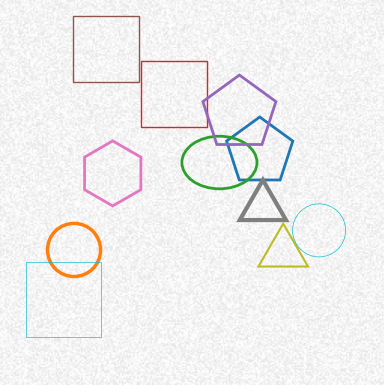[{"shape": "pentagon", "thickness": 2, "radius": 0.45, "center": [0.675, 0.606]}, {"shape": "circle", "thickness": 2.5, "radius": 0.34, "center": [0.192, 0.351]}, {"shape": "oval", "thickness": 2, "radius": 0.49, "center": [0.57, 0.578]}, {"shape": "square", "thickness": 1, "radius": 0.43, "center": [0.451, 0.756]}, {"shape": "pentagon", "thickness": 2, "radius": 0.5, "center": [0.622, 0.705]}, {"shape": "square", "thickness": 1, "radius": 0.43, "center": [0.275, 0.873]}, {"shape": "hexagon", "thickness": 2, "radius": 0.42, "center": [0.293, 0.55]}, {"shape": "triangle", "thickness": 3, "radius": 0.35, "center": [0.683, 0.463]}, {"shape": "triangle", "thickness": 1.5, "radius": 0.37, "center": [0.736, 0.345]}, {"shape": "circle", "thickness": 0.5, "radius": 0.34, "center": [0.829, 0.402]}, {"shape": "square", "thickness": 0.5, "radius": 0.49, "center": [0.165, 0.222]}]